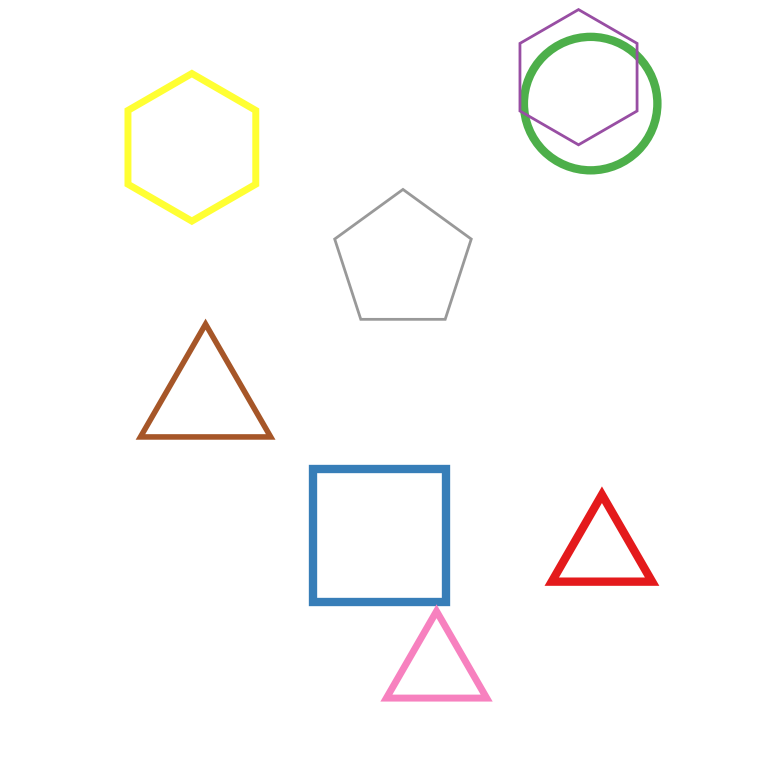[{"shape": "triangle", "thickness": 3, "radius": 0.38, "center": [0.782, 0.282]}, {"shape": "square", "thickness": 3, "radius": 0.43, "center": [0.493, 0.304]}, {"shape": "circle", "thickness": 3, "radius": 0.43, "center": [0.767, 0.865]}, {"shape": "hexagon", "thickness": 1, "radius": 0.44, "center": [0.751, 0.9]}, {"shape": "hexagon", "thickness": 2.5, "radius": 0.48, "center": [0.249, 0.809]}, {"shape": "triangle", "thickness": 2, "radius": 0.49, "center": [0.267, 0.481]}, {"shape": "triangle", "thickness": 2.5, "radius": 0.38, "center": [0.567, 0.131]}, {"shape": "pentagon", "thickness": 1, "radius": 0.47, "center": [0.523, 0.661]}]